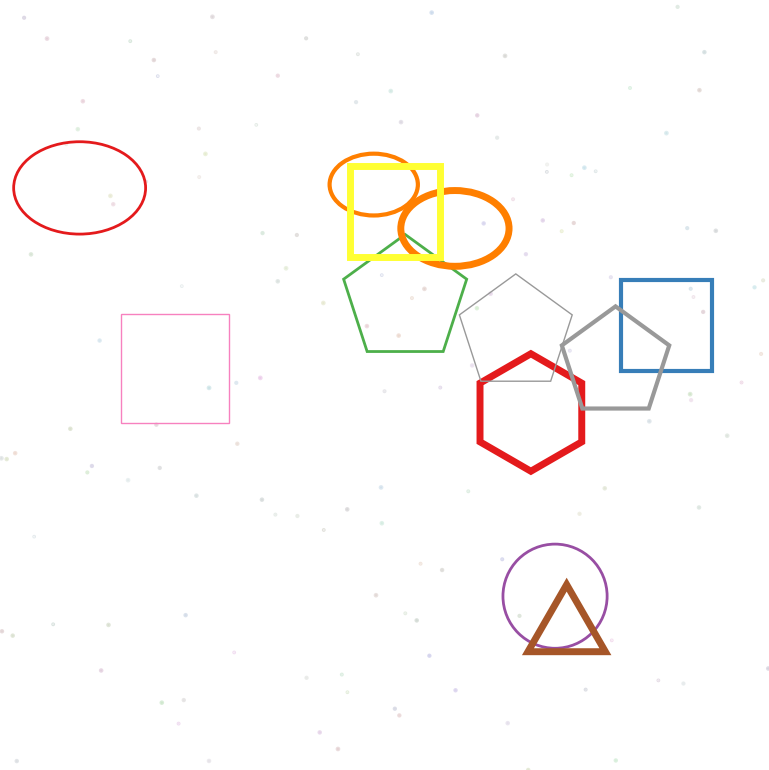[{"shape": "hexagon", "thickness": 2.5, "radius": 0.38, "center": [0.689, 0.464]}, {"shape": "oval", "thickness": 1, "radius": 0.43, "center": [0.103, 0.756]}, {"shape": "square", "thickness": 1.5, "radius": 0.29, "center": [0.866, 0.578]}, {"shape": "pentagon", "thickness": 1, "radius": 0.42, "center": [0.526, 0.611]}, {"shape": "circle", "thickness": 1, "radius": 0.34, "center": [0.721, 0.226]}, {"shape": "oval", "thickness": 1.5, "radius": 0.29, "center": [0.485, 0.76]}, {"shape": "oval", "thickness": 2.5, "radius": 0.35, "center": [0.591, 0.703]}, {"shape": "square", "thickness": 2.5, "radius": 0.29, "center": [0.513, 0.725]}, {"shape": "triangle", "thickness": 2.5, "radius": 0.29, "center": [0.736, 0.183]}, {"shape": "square", "thickness": 0.5, "radius": 0.35, "center": [0.227, 0.521]}, {"shape": "pentagon", "thickness": 0.5, "radius": 0.39, "center": [0.67, 0.567]}, {"shape": "pentagon", "thickness": 1.5, "radius": 0.37, "center": [0.799, 0.529]}]